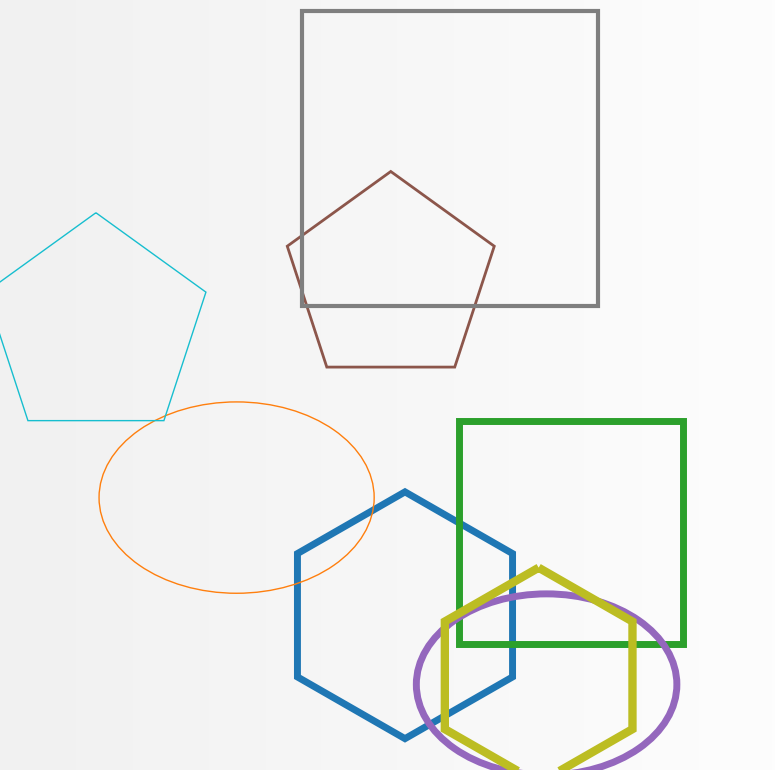[{"shape": "hexagon", "thickness": 2.5, "radius": 0.8, "center": [0.523, 0.201]}, {"shape": "oval", "thickness": 0.5, "radius": 0.89, "center": [0.305, 0.354]}, {"shape": "square", "thickness": 2.5, "radius": 0.72, "center": [0.737, 0.308]}, {"shape": "oval", "thickness": 2.5, "radius": 0.84, "center": [0.705, 0.111]}, {"shape": "pentagon", "thickness": 1, "radius": 0.7, "center": [0.504, 0.637]}, {"shape": "square", "thickness": 1.5, "radius": 0.96, "center": [0.581, 0.794]}, {"shape": "hexagon", "thickness": 3, "radius": 0.7, "center": [0.695, 0.123]}, {"shape": "pentagon", "thickness": 0.5, "radius": 0.75, "center": [0.124, 0.574]}]